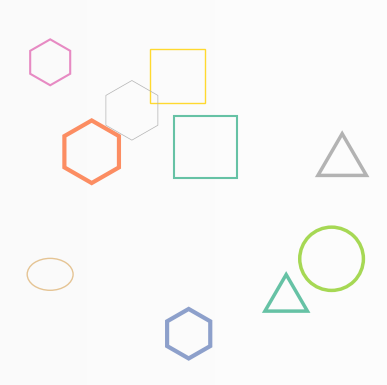[{"shape": "square", "thickness": 1.5, "radius": 0.41, "center": [0.531, 0.618]}, {"shape": "triangle", "thickness": 2.5, "radius": 0.32, "center": [0.739, 0.224]}, {"shape": "hexagon", "thickness": 3, "radius": 0.41, "center": [0.237, 0.606]}, {"shape": "hexagon", "thickness": 3, "radius": 0.32, "center": [0.487, 0.133]}, {"shape": "hexagon", "thickness": 1.5, "radius": 0.3, "center": [0.13, 0.838]}, {"shape": "circle", "thickness": 2.5, "radius": 0.41, "center": [0.856, 0.328]}, {"shape": "square", "thickness": 1, "radius": 0.35, "center": [0.458, 0.802]}, {"shape": "oval", "thickness": 1, "radius": 0.3, "center": [0.129, 0.287]}, {"shape": "triangle", "thickness": 2.5, "radius": 0.36, "center": [0.883, 0.58]}, {"shape": "hexagon", "thickness": 0.5, "radius": 0.39, "center": [0.34, 0.713]}]